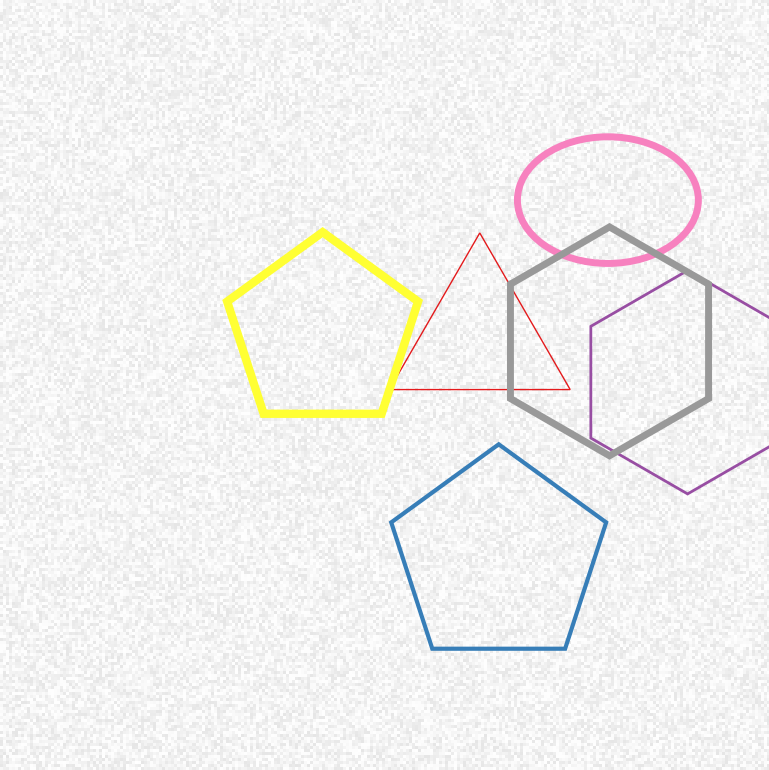[{"shape": "triangle", "thickness": 0.5, "radius": 0.68, "center": [0.623, 0.562]}, {"shape": "pentagon", "thickness": 1.5, "radius": 0.73, "center": [0.648, 0.276]}, {"shape": "hexagon", "thickness": 1, "radius": 0.73, "center": [0.893, 0.504]}, {"shape": "pentagon", "thickness": 3, "radius": 0.65, "center": [0.419, 0.568]}, {"shape": "oval", "thickness": 2.5, "radius": 0.59, "center": [0.789, 0.74]}, {"shape": "hexagon", "thickness": 2.5, "radius": 0.74, "center": [0.792, 0.557]}]